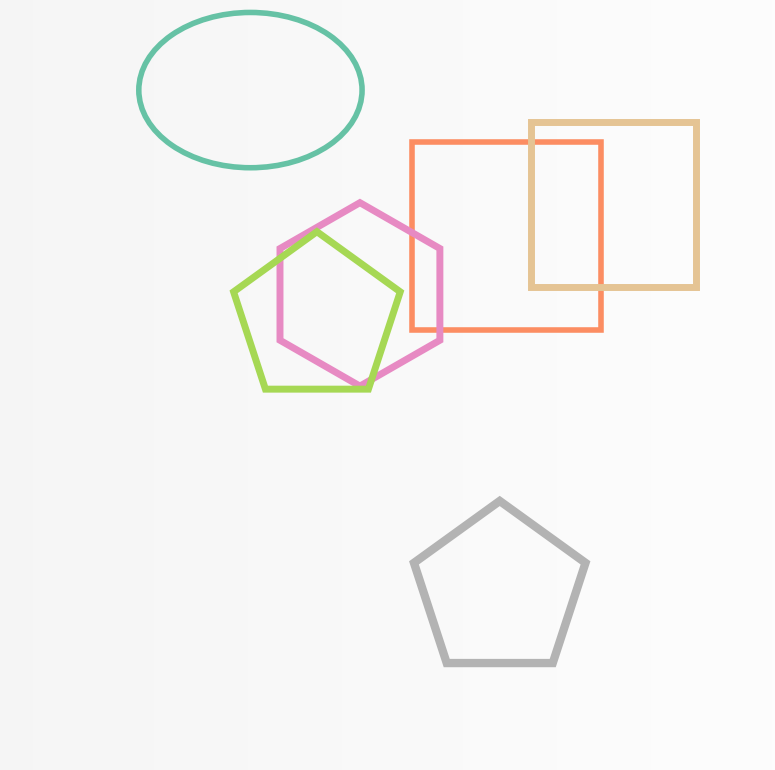[{"shape": "oval", "thickness": 2, "radius": 0.72, "center": [0.323, 0.883]}, {"shape": "square", "thickness": 2, "radius": 0.61, "center": [0.654, 0.694]}, {"shape": "hexagon", "thickness": 2.5, "radius": 0.6, "center": [0.464, 0.618]}, {"shape": "pentagon", "thickness": 2.5, "radius": 0.57, "center": [0.409, 0.586]}, {"shape": "square", "thickness": 2.5, "radius": 0.53, "center": [0.792, 0.734]}, {"shape": "pentagon", "thickness": 3, "radius": 0.58, "center": [0.645, 0.233]}]